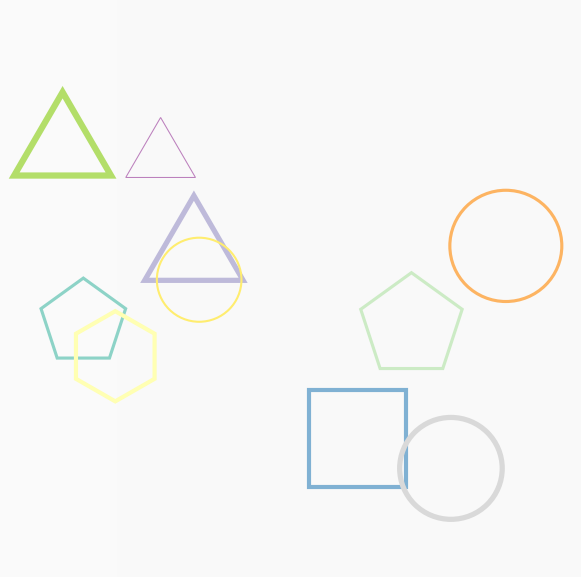[{"shape": "pentagon", "thickness": 1.5, "radius": 0.38, "center": [0.143, 0.441]}, {"shape": "hexagon", "thickness": 2, "radius": 0.39, "center": [0.198, 0.382]}, {"shape": "triangle", "thickness": 2.5, "radius": 0.49, "center": [0.334, 0.563]}, {"shape": "square", "thickness": 2, "radius": 0.42, "center": [0.615, 0.24]}, {"shape": "circle", "thickness": 1.5, "radius": 0.48, "center": [0.87, 0.573]}, {"shape": "triangle", "thickness": 3, "radius": 0.48, "center": [0.108, 0.743]}, {"shape": "circle", "thickness": 2.5, "radius": 0.44, "center": [0.776, 0.188]}, {"shape": "triangle", "thickness": 0.5, "radius": 0.35, "center": [0.276, 0.726]}, {"shape": "pentagon", "thickness": 1.5, "radius": 0.46, "center": [0.708, 0.435]}, {"shape": "circle", "thickness": 1, "radius": 0.36, "center": [0.343, 0.515]}]